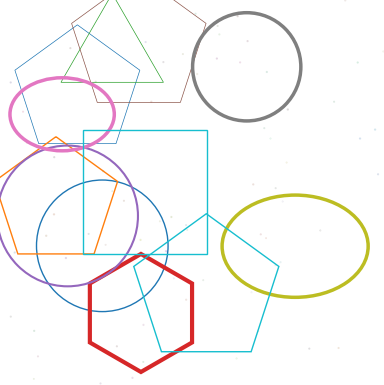[{"shape": "pentagon", "thickness": 0.5, "radius": 0.85, "center": [0.201, 0.765]}, {"shape": "circle", "thickness": 1, "radius": 0.85, "center": [0.266, 0.362]}, {"shape": "pentagon", "thickness": 1, "radius": 0.84, "center": [0.145, 0.477]}, {"shape": "triangle", "thickness": 0.5, "radius": 0.77, "center": [0.291, 0.863]}, {"shape": "hexagon", "thickness": 3, "radius": 0.77, "center": [0.366, 0.187]}, {"shape": "circle", "thickness": 1.5, "radius": 0.91, "center": [0.176, 0.439]}, {"shape": "pentagon", "thickness": 0.5, "radius": 0.92, "center": [0.361, 0.882]}, {"shape": "oval", "thickness": 2.5, "radius": 0.68, "center": [0.161, 0.703]}, {"shape": "circle", "thickness": 2.5, "radius": 0.7, "center": [0.641, 0.826]}, {"shape": "oval", "thickness": 2.5, "radius": 0.95, "center": [0.767, 0.361]}, {"shape": "pentagon", "thickness": 1, "radius": 0.99, "center": [0.536, 0.247]}, {"shape": "square", "thickness": 1, "radius": 0.81, "center": [0.377, 0.501]}]